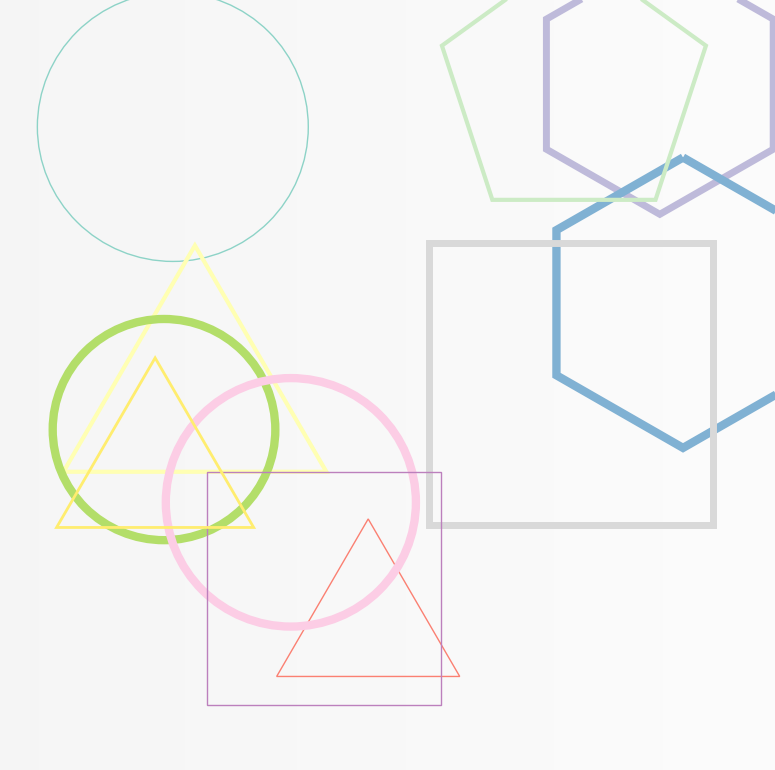[{"shape": "circle", "thickness": 0.5, "radius": 0.87, "center": [0.223, 0.835]}, {"shape": "triangle", "thickness": 1.5, "radius": 0.98, "center": [0.251, 0.485]}, {"shape": "hexagon", "thickness": 2.5, "radius": 0.84, "center": [0.851, 0.891]}, {"shape": "triangle", "thickness": 0.5, "radius": 0.68, "center": [0.475, 0.19]}, {"shape": "hexagon", "thickness": 3, "radius": 0.94, "center": [0.881, 0.607]}, {"shape": "circle", "thickness": 3, "radius": 0.72, "center": [0.212, 0.442]}, {"shape": "circle", "thickness": 3, "radius": 0.81, "center": [0.375, 0.348]}, {"shape": "square", "thickness": 2.5, "radius": 0.91, "center": [0.737, 0.502]}, {"shape": "square", "thickness": 0.5, "radius": 0.76, "center": [0.418, 0.236]}, {"shape": "pentagon", "thickness": 1.5, "radius": 0.9, "center": [0.741, 0.885]}, {"shape": "triangle", "thickness": 1, "radius": 0.73, "center": [0.2, 0.388]}]